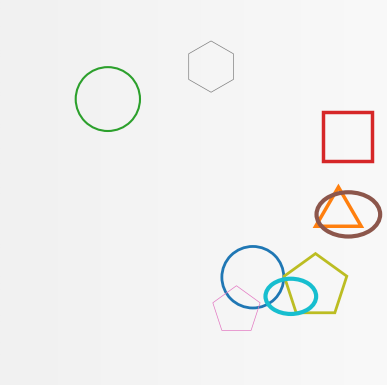[{"shape": "circle", "thickness": 2, "radius": 0.4, "center": [0.652, 0.28]}, {"shape": "triangle", "thickness": 2.5, "radius": 0.34, "center": [0.873, 0.446]}, {"shape": "circle", "thickness": 1.5, "radius": 0.41, "center": [0.278, 0.743]}, {"shape": "square", "thickness": 2.5, "radius": 0.32, "center": [0.897, 0.645]}, {"shape": "oval", "thickness": 3, "radius": 0.41, "center": [0.899, 0.443]}, {"shape": "pentagon", "thickness": 0.5, "radius": 0.32, "center": [0.61, 0.194]}, {"shape": "hexagon", "thickness": 0.5, "radius": 0.33, "center": [0.545, 0.827]}, {"shape": "pentagon", "thickness": 2, "radius": 0.42, "center": [0.814, 0.256]}, {"shape": "oval", "thickness": 3, "radius": 0.33, "center": [0.75, 0.23]}]